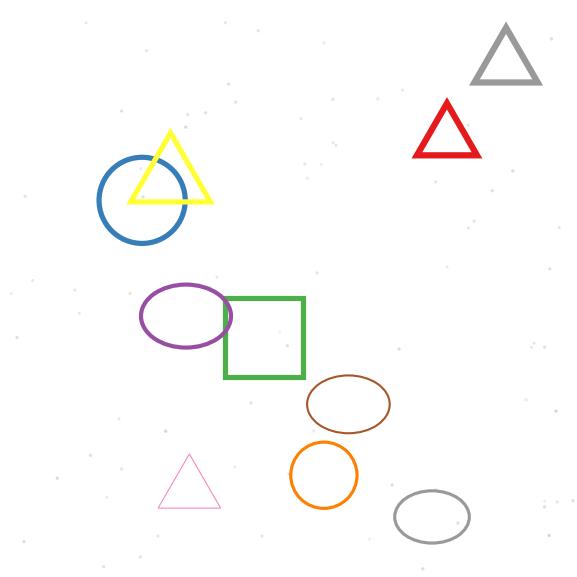[{"shape": "triangle", "thickness": 3, "radius": 0.3, "center": [0.774, 0.76]}, {"shape": "circle", "thickness": 2.5, "radius": 0.37, "center": [0.246, 0.652]}, {"shape": "square", "thickness": 2.5, "radius": 0.34, "center": [0.457, 0.415]}, {"shape": "oval", "thickness": 2, "radius": 0.39, "center": [0.322, 0.452]}, {"shape": "circle", "thickness": 1.5, "radius": 0.29, "center": [0.561, 0.176]}, {"shape": "triangle", "thickness": 2.5, "radius": 0.4, "center": [0.295, 0.689]}, {"shape": "oval", "thickness": 1, "radius": 0.36, "center": [0.603, 0.299]}, {"shape": "triangle", "thickness": 0.5, "radius": 0.31, "center": [0.328, 0.151]}, {"shape": "oval", "thickness": 1.5, "radius": 0.32, "center": [0.748, 0.104]}, {"shape": "triangle", "thickness": 3, "radius": 0.32, "center": [0.876, 0.888]}]